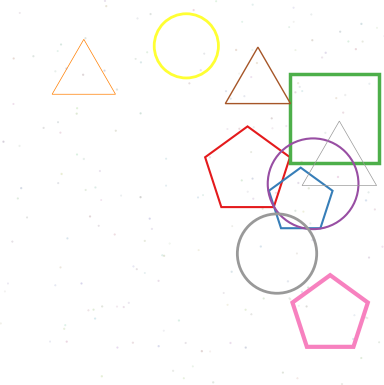[{"shape": "pentagon", "thickness": 1.5, "radius": 0.58, "center": [0.643, 0.556]}, {"shape": "pentagon", "thickness": 1.5, "radius": 0.43, "center": [0.781, 0.478]}, {"shape": "square", "thickness": 2.5, "radius": 0.58, "center": [0.87, 0.693]}, {"shape": "circle", "thickness": 1.5, "radius": 0.59, "center": [0.813, 0.523]}, {"shape": "triangle", "thickness": 0.5, "radius": 0.48, "center": [0.218, 0.803]}, {"shape": "circle", "thickness": 2, "radius": 0.42, "center": [0.484, 0.881]}, {"shape": "triangle", "thickness": 1, "radius": 0.49, "center": [0.67, 0.78]}, {"shape": "pentagon", "thickness": 3, "radius": 0.51, "center": [0.858, 0.182]}, {"shape": "circle", "thickness": 2, "radius": 0.52, "center": [0.72, 0.341]}, {"shape": "triangle", "thickness": 0.5, "radius": 0.56, "center": [0.881, 0.574]}]